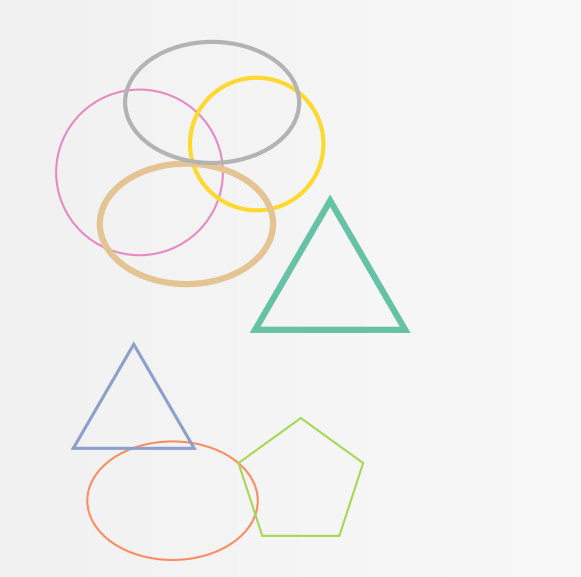[{"shape": "triangle", "thickness": 3, "radius": 0.75, "center": [0.568, 0.503]}, {"shape": "oval", "thickness": 1, "radius": 0.73, "center": [0.297, 0.132]}, {"shape": "triangle", "thickness": 1.5, "radius": 0.6, "center": [0.23, 0.283]}, {"shape": "circle", "thickness": 1, "radius": 0.72, "center": [0.24, 0.701]}, {"shape": "pentagon", "thickness": 1, "radius": 0.56, "center": [0.518, 0.162]}, {"shape": "circle", "thickness": 2, "radius": 0.57, "center": [0.442, 0.75]}, {"shape": "oval", "thickness": 3, "radius": 0.75, "center": [0.321, 0.612]}, {"shape": "oval", "thickness": 2, "radius": 0.75, "center": [0.365, 0.822]}]